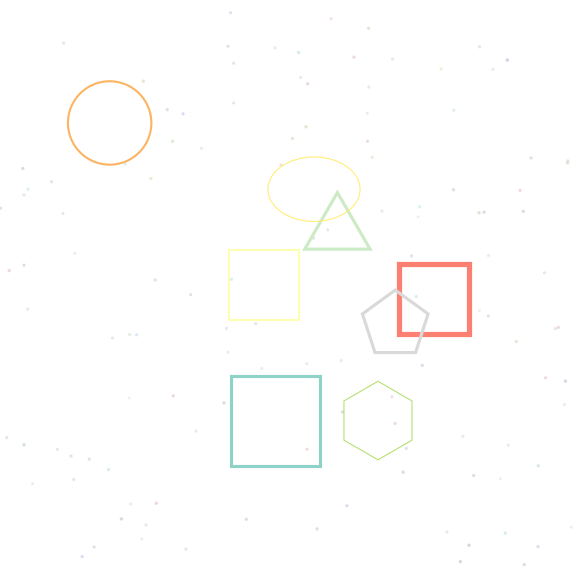[{"shape": "square", "thickness": 1.5, "radius": 0.39, "center": [0.477, 0.27]}, {"shape": "square", "thickness": 1, "radius": 0.3, "center": [0.457, 0.506]}, {"shape": "square", "thickness": 2.5, "radius": 0.3, "center": [0.751, 0.482]}, {"shape": "circle", "thickness": 1, "radius": 0.36, "center": [0.19, 0.786]}, {"shape": "hexagon", "thickness": 0.5, "radius": 0.34, "center": [0.654, 0.271]}, {"shape": "pentagon", "thickness": 1.5, "radius": 0.3, "center": [0.684, 0.437]}, {"shape": "triangle", "thickness": 1.5, "radius": 0.33, "center": [0.584, 0.6]}, {"shape": "oval", "thickness": 0.5, "radius": 0.4, "center": [0.544, 0.672]}]